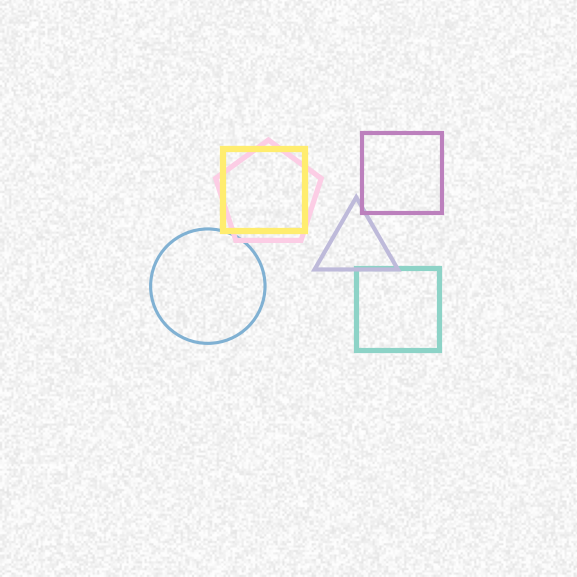[{"shape": "square", "thickness": 2.5, "radius": 0.36, "center": [0.689, 0.464]}, {"shape": "triangle", "thickness": 2, "radius": 0.42, "center": [0.617, 0.574]}, {"shape": "circle", "thickness": 1.5, "radius": 0.5, "center": [0.36, 0.504]}, {"shape": "pentagon", "thickness": 2.5, "radius": 0.48, "center": [0.465, 0.661]}, {"shape": "square", "thickness": 2, "radius": 0.35, "center": [0.696, 0.699]}, {"shape": "square", "thickness": 3, "radius": 0.36, "center": [0.457, 0.67]}]